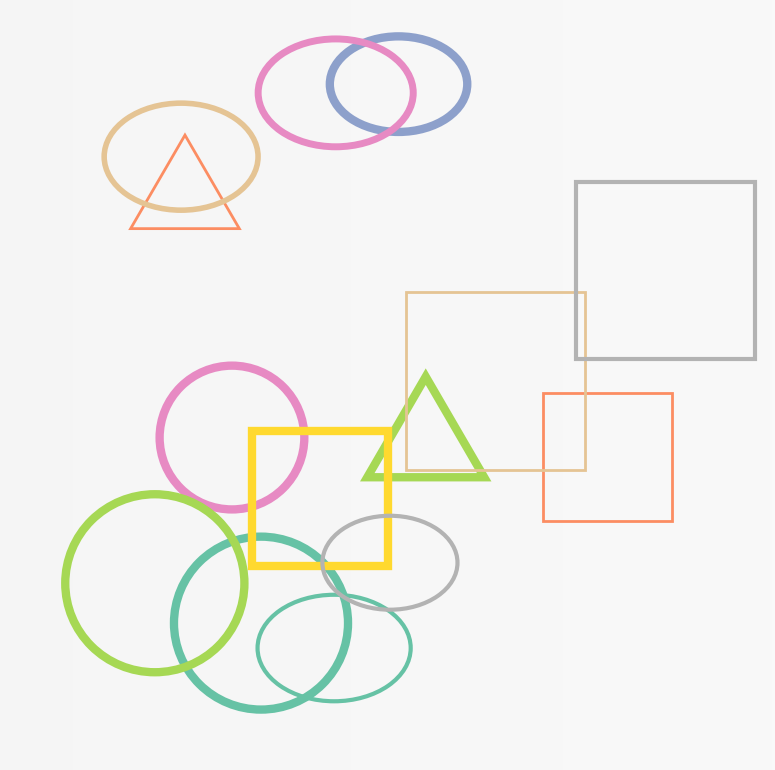[{"shape": "circle", "thickness": 3, "radius": 0.56, "center": [0.337, 0.191]}, {"shape": "oval", "thickness": 1.5, "radius": 0.49, "center": [0.431, 0.158]}, {"shape": "square", "thickness": 1, "radius": 0.42, "center": [0.784, 0.406]}, {"shape": "triangle", "thickness": 1, "radius": 0.4, "center": [0.239, 0.744]}, {"shape": "oval", "thickness": 3, "radius": 0.44, "center": [0.514, 0.891]}, {"shape": "oval", "thickness": 2.5, "radius": 0.5, "center": [0.433, 0.879]}, {"shape": "circle", "thickness": 3, "radius": 0.47, "center": [0.299, 0.432]}, {"shape": "triangle", "thickness": 3, "radius": 0.44, "center": [0.549, 0.424]}, {"shape": "circle", "thickness": 3, "radius": 0.58, "center": [0.2, 0.243]}, {"shape": "square", "thickness": 3, "radius": 0.44, "center": [0.413, 0.352]}, {"shape": "oval", "thickness": 2, "radius": 0.5, "center": [0.234, 0.797]}, {"shape": "square", "thickness": 1, "radius": 0.58, "center": [0.639, 0.505]}, {"shape": "square", "thickness": 1.5, "radius": 0.57, "center": [0.859, 0.649]}, {"shape": "oval", "thickness": 1.5, "radius": 0.44, "center": [0.503, 0.269]}]